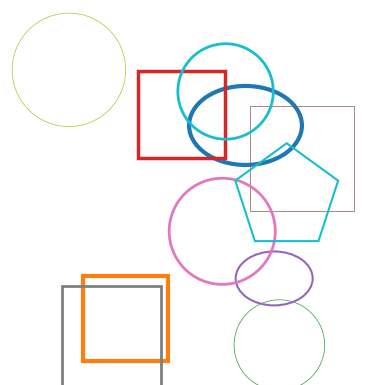[{"shape": "oval", "thickness": 3, "radius": 0.73, "center": [0.638, 0.674]}, {"shape": "square", "thickness": 3, "radius": 0.55, "center": [0.325, 0.173]}, {"shape": "circle", "thickness": 0.5, "radius": 0.59, "center": [0.726, 0.104]}, {"shape": "square", "thickness": 2.5, "radius": 0.56, "center": [0.472, 0.702]}, {"shape": "oval", "thickness": 1.5, "radius": 0.5, "center": [0.712, 0.277]}, {"shape": "square", "thickness": 0.5, "radius": 0.68, "center": [0.783, 0.588]}, {"shape": "circle", "thickness": 2, "radius": 0.69, "center": [0.577, 0.399]}, {"shape": "square", "thickness": 2, "radius": 0.65, "center": [0.29, 0.127]}, {"shape": "circle", "thickness": 0.5, "radius": 0.74, "center": [0.179, 0.819]}, {"shape": "circle", "thickness": 2, "radius": 0.62, "center": [0.586, 0.762]}, {"shape": "pentagon", "thickness": 1.5, "radius": 0.7, "center": [0.745, 0.487]}]